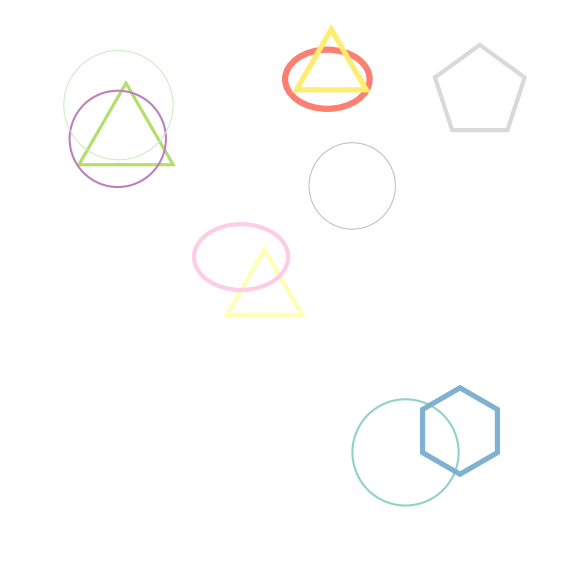[{"shape": "circle", "thickness": 1, "radius": 0.46, "center": [0.702, 0.216]}, {"shape": "triangle", "thickness": 2, "radius": 0.38, "center": [0.458, 0.492]}, {"shape": "circle", "thickness": 0.5, "radius": 0.37, "center": [0.61, 0.677]}, {"shape": "oval", "thickness": 3, "radius": 0.37, "center": [0.567, 0.862]}, {"shape": "hexagon", "thickness": 2.5, "radius": 0.37, "center": [0.797, 0.253]}, {"shape": "triangle", "thickness": 1.5, "radius": 0.47, "center": [0.218, 0.761]}, {"shape": "oval", "thickness": 2, "radius": 0.41, "center": [0.418, 0.554]}, {"shape": "pentagon", "thickness": 2, "radius": 0.41, "center": [0.831, 0.84]}, {"shape": "circle", "thickness": 1, "radius": 0.42, "center": [0.204, 0.759]}, {"shape": "circle", "thickness": 0.5, "radius": 0.47, "center": [0.205, 0.817]}, {"shape": "triangle", "thickness": 2.5, "radius": 0.35, "center": [0.574, 0.879]}]